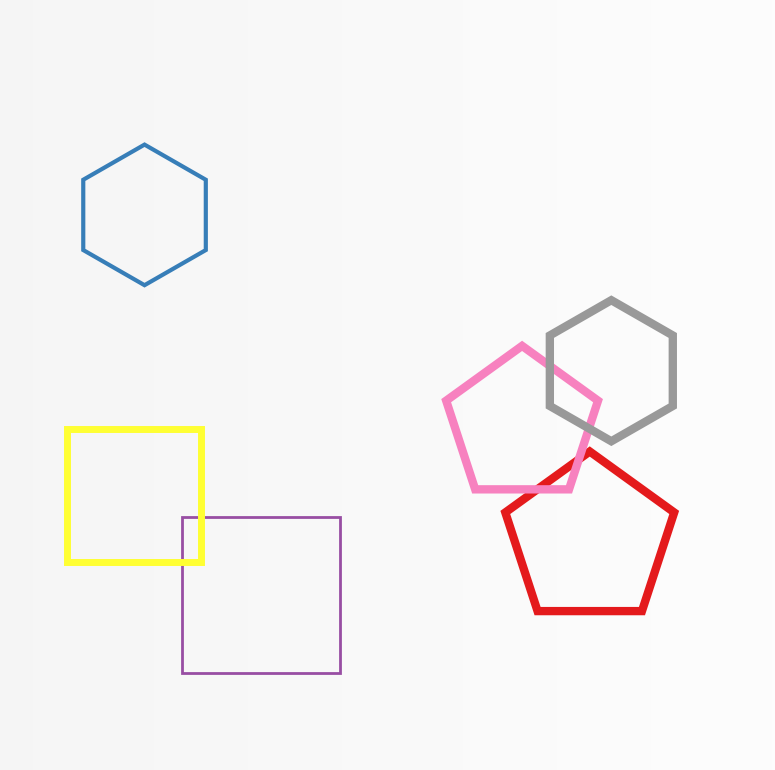[{"shape": "pentagon", "thickness": 3, "radius": 0.57, "center": [0.761, 0.299]}, {"shape": "hexagon", "thickness": 1.5, "radius": 0.46, "center": [0.186, 0.721]}, {"shape": "square", "thickness": 1, "radius": 0.51, "center": [0.337, 0.227]}, {"shape": "square", "thickness": 2.5, "radius": 0.43, "center": [0.173, 0.357]}, {"shape": "pentagon", "thickness": 3, "radius": 0.52, "center": [0.674, 0.448]}, {"shape": "hexagon", "thickness": 3, "radius": 0.46, "center": [0.789, 0.519]}]